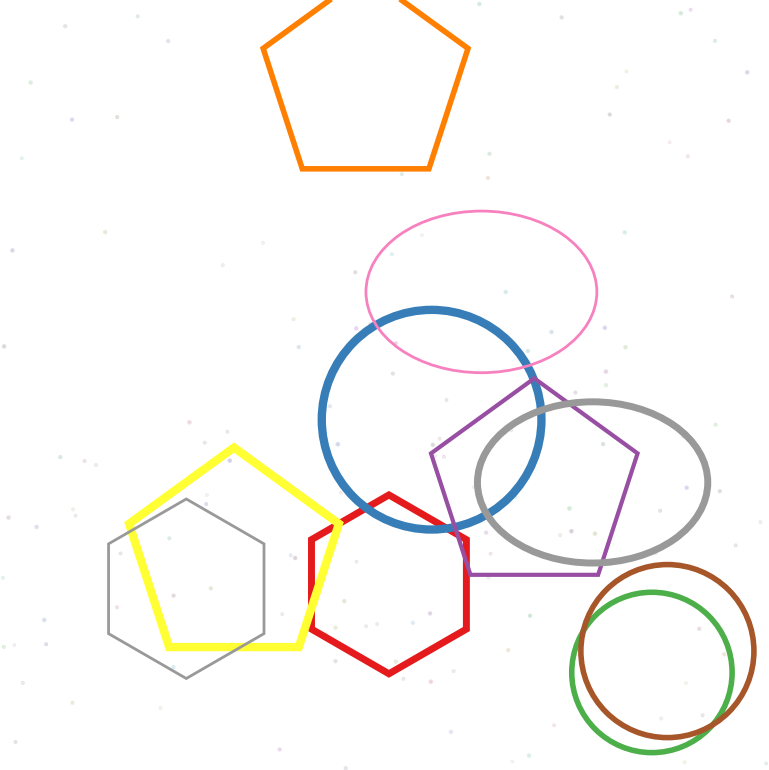[{"shape": "hexagon", "thickness": 2.5, "radius": 0.58, "center": [0.505, 0.241]}, {"shape": "circle", "thickness": 3, "radius": 0.71, "center": [0.561, 0.455]}, {"shape": "circle", "thickness": 2, "radius": 0.52, "center": [0.847, 0.127]}, {"shape": "pentagon", "thickness": 1.5, "radius": 0.71, "center": [0.694, 0.368]}, {"shape": "pentagon", "thickness": 2, "radius": 0.7, "center": [0.475, 0.894]}, {"shape": "pentagon", "thickness": 3, "radius": 0.72, "center": [0.304, 0.276]}, {"shape": "circle", "thickness": 2, "radius": 0.56, "center": [0.867, 0.154]}, {"shape": "oval", "thickness": 1, "radius": 0.75, "center": [0.625, 0.621]}, {"shape": "oval", "thickness": 2.5, "radius": 0.75, "center": [0.77, 0.373]}, {"shape": "hexagon", "thickness": 1, "radius": 0.58, "center": [0.242, 0.235]}]